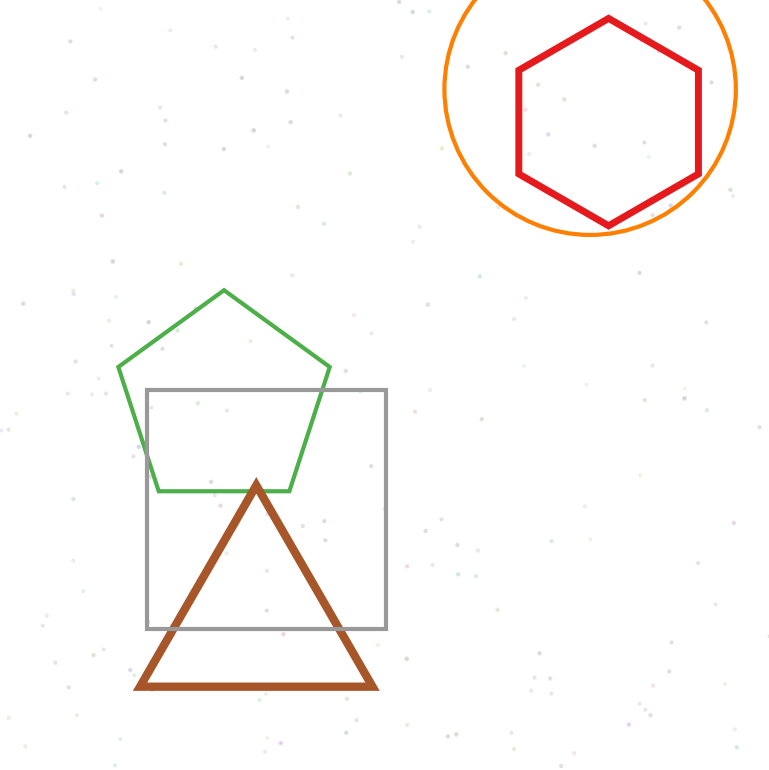[{"shape": "hexagon", "thickness": 2.5, "radius": 0.67, "center": [0.79, 0.841]}, {"shape": "pentagon", "thickness": 1.5, "radius": 0.72, "center": [0.291, 0.479]}, {"shape": "circle", "thickness": 1.5, "radius": 0.95, "center": [0.766, 0.884]}, {"shape": "triangle", "thickness": 3, "radius": 0.87, "center": [0.333, 0.195]}, {"shape": "square", "thickness": 1.5, "radius": 0.78, "center": [0.346, 0.339]}]